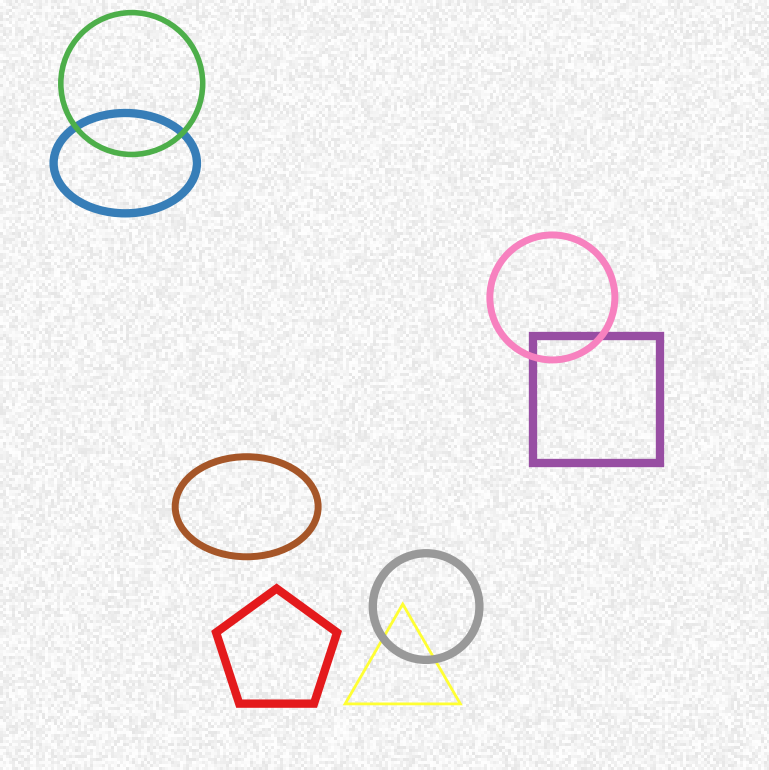[{"shape": "pentagon", "thickness": 3, "radius": 0.41, "center": [0.359, 0.153]}, {"shape": "oval", "thickness": 3, "radius": 0.47, "center": [0.163, 0.788]}, {"shape": "circle", "thickness": 2, "radius": 0.46, "center": [0.171, 0.892]}, {"shape": "square", "thickness": 3, "radius": 0.41, "center": [0.775, 0.481]}, {"shape": "triangle", "thickness": 1, "radius": 0.43, "center": [0.523, 0.129]}, {"shape": "oval", "thickness": 2.5, "radius": 0.46, "center": [0.32, 0.342]}, {"shape": "circle", "thickness": 2.5, "radius": 0.41, "center": [0.717, 0.614]}, {"shape": "circle", "thickness": 3, "radius": 0.35, "center": [0.553, 0.212]}]